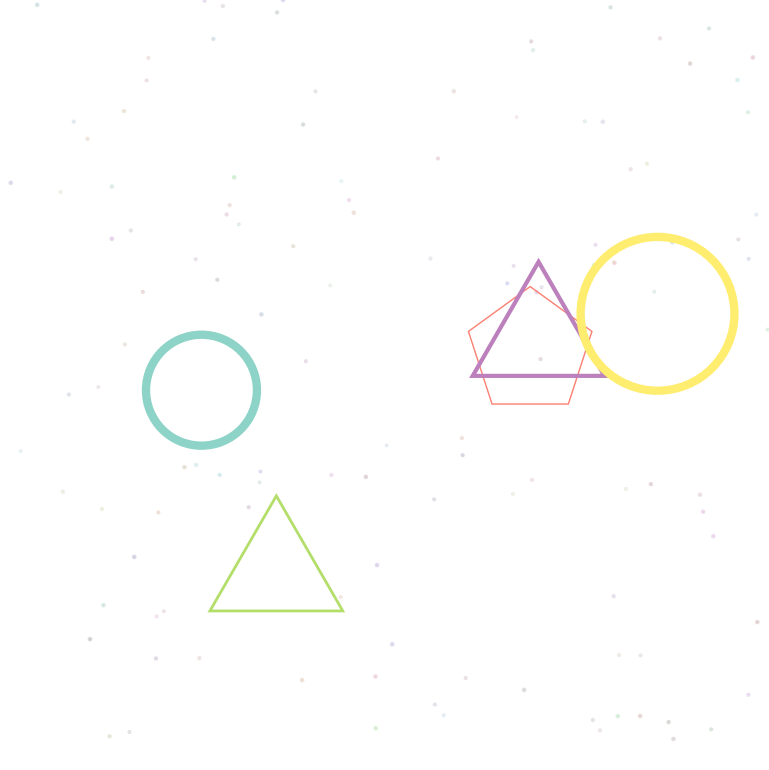[{"shape": "circle", "thickness": 3, "radius": 0.36, "center": [0.262, 0.493]}, {"shape": "pentagon", "thickness": 0.5, "radius": 0.42, "center": [0.689, 0.544]}, {"shape": "triangle", "thickness": 1, "radius": 0.5, "center": [0.359, 0.256]}, {"shape": "triangle", "thickness": 1.5, "radius": 0.49, "center": [0.699, 0.561]}, {"shape": "circle", "thickness": 3, "radius": 0.5, "center": [0.854, 0.592]}]